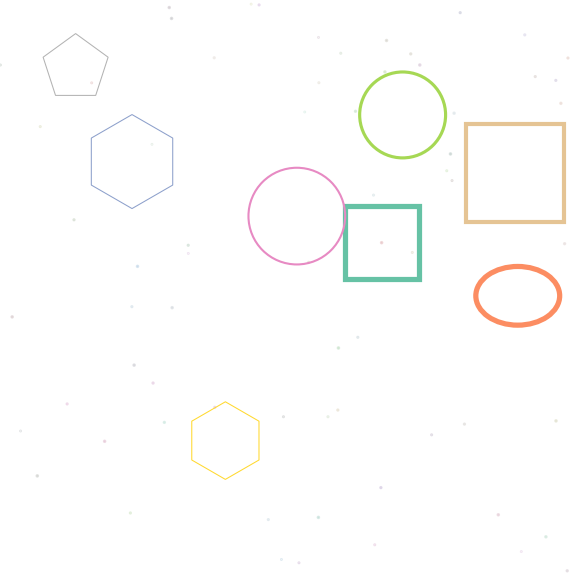[{"shape": "square", "thickness": 2.5, "radius": 0.32, "center": [0.661, 0.579]}, {"shape": "oval", "thickness": 2.5, "radius": 0.36, "center": [0.897, 0.487]}, {"shape": "hexagon", "thickness": 0.5, "radius": 0.41, "center": [0.229, 0.719]}, {"shape": "circle", "thickness": 1, "radius": 0.42, "center": [0.514, 0.625]}, {"shape": "circle", "thickness": 1.5, "radius": 0.37, "center": [0.697, 0.8]}, {"shape": "hexagon", "thickness": 0.5, "radius": 0.34, "center": [0.39, 0.236]}, {"shape": "square", "thickness": 2, "radius": 0.42, "center": [0.891, 0.7]}, {"shape": "pentagon", "thickness": 0.5, "radius": 0.3, "center": [0.131, 0.882]}]